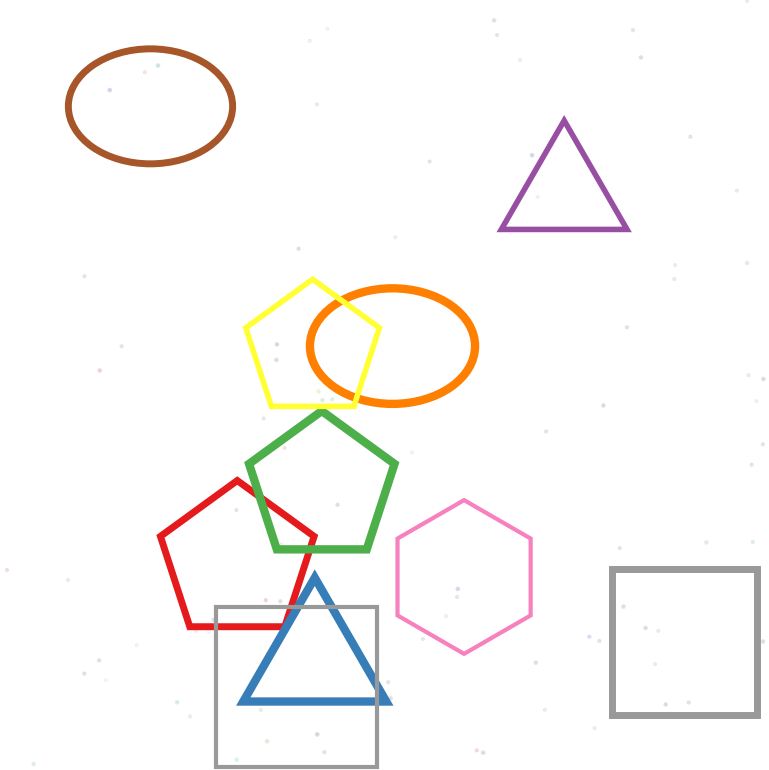[{"shape": "pentagon", "thickness": 2.5, "radius": 0.52, "center": [0.308, 0.271]}, {"shape": "triangle", "thickness": 3, "radius": 0.54, "center": [0.409, 0.143]}, {"shape": "pentagon", "thickness": 3, "radius": 0.5, "center": [0.418, 0.367]}, {"shape": "triangle", "thickness": 2, "radius": 0.47, "center": [0.733, 0.749]}, {"shape": "oval", "thickness": 3, "radius": 0.54, "center": [0.51, 0.551]}, {"shape": "pentagon", "thickness": 2, "radius": 0.46, "center": [0.406, 0.546]}, {"shape": "oval", "thickness": 2.5, "radius": 0.53, "center": [0.195, 0.862]}, {"shape": "hexagon", "thickness": 1.5, "radius": 0.5, "center": [0.603, 0.251]}, {"shape": "square", "thickness": 1.5, "radius": 0.52, "center": [0.385, 0.108]}, {"shape": "square", "thickness": 2.5, "radius": 0.47, "center": [0.889, 0.166]}]